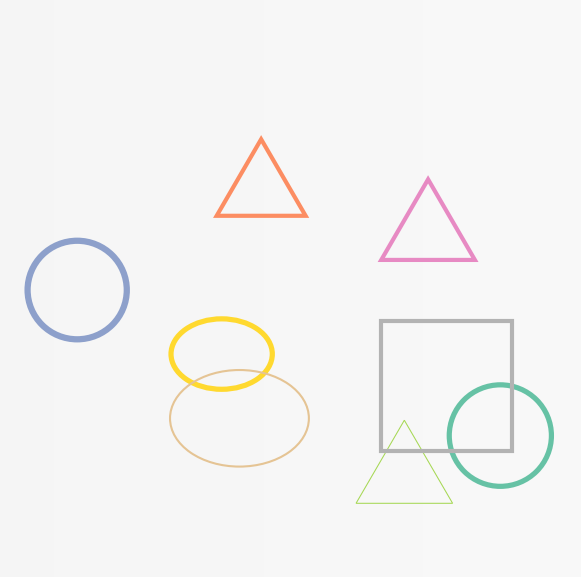[{"shape": "circle", "thickness": 2.5, "radius": 0.44, "center": [0.861, 0.245]}, {"shape": "triangle", "thickness": 2, "radius": 0.44, "center": [0.449, 0.67]}, {"shape": "circle", "thickness": 3, "radius": 0.43, "center": [0.133, 0.497]}, {"shape": "triangle", "thickness": 2, "radius": 0.47, "center": [0.736, 0.596]}, {"shape": "triangle", "thickness": 0.5, "radius": 0.48, "center": [0.696, 0.176]}, {"shape": "oval", "thickness": 2.5, "radius": 0.44, "center": [0.381, 0.386]}, {"shape": "oval", "thickness": 1, "radius": 0.6, "center": [0.412, 0.275]}, {"shape": "square", "thickness": 2, "radius": 0.56, "center": [0.768, 0.331]}]